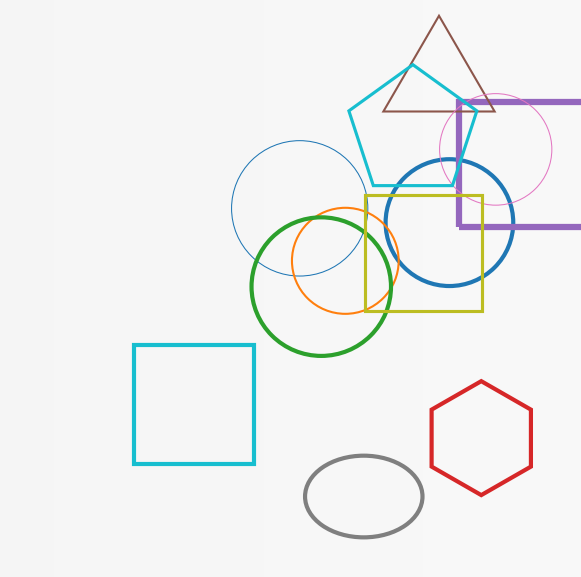[{"shape": "circle", "thickness": 2, "radius": 0.55, "center": [0.773, 0.614]}, {"shape": "circle", "thickness": 0.5, "radius": 0.59, "center": [0.516, 0.638]}, {"shape": "circle", "thickness": 1, "radius": 0.46, "center": [0.594, 0.548]}, {"shape": "circle", "thickness": 2, "radius": 0.6, "center": [0.553, 0.503]}, {"shape": "hexagon", "thickness": 2, "radius": 0.49, "center": [0.828, 0.24]}, {"shape": "square", "thickness": 3, "radius": 0.54, "center": [0.898, 0.713]}, {"shape": "triangle", "thickness": 1, "radius": 0.55, "center": [0.755, 0.861]}, {"shape": "circle", "thickness": 0.5, "radius": 0.48, "center": [0.853, 0.74]}, {"shape": "oval", "thickness": 2, "radius": 0.51, "center": [0.626, 0.139]}, {"shape": "square", "thickness": 1.5, "radius": 0.5, "center": [0.728, 0.561]}, {"shape": "pentagon", "thickness": 1.5, "radius": 0.58, "center": [0.71, 0.771]}, {"shape": "square", "thickness": 2, "radius": 0.51, "center": [0.334, 0.299]}]